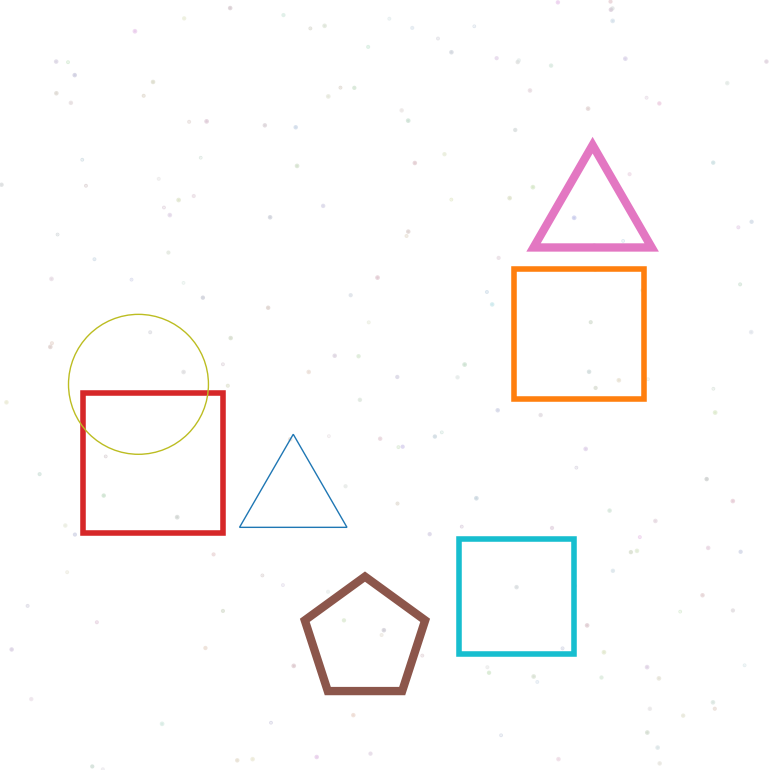[{"shape": "triangle", "thickness": 0.5, "radius": 0.4, "center": [0.381, 0.355]}, {"shape": "square", "thickness": 2, "radius": 0.42, "center": [0.752, 0.566]}, {"shape": "square", "thickness": 2, "radius": 0.45, "center": [0.199, 0.399]}, {"shape": "pentagon", "thickness": 3, "radius": 0.41, "center": [0.474, 0.169]}, {"shape": "triangle", "thickness": 3, "radius": 0.44, "center": [0.77, 0.723]}, {"shape": "circle", "thickness": 0.5, "radius": 0.45, "center": [0.18, 0.501]}, {"shape": "square", "thickness": 2, "radius": 0.37, "center": [0.67, 0.225]}]